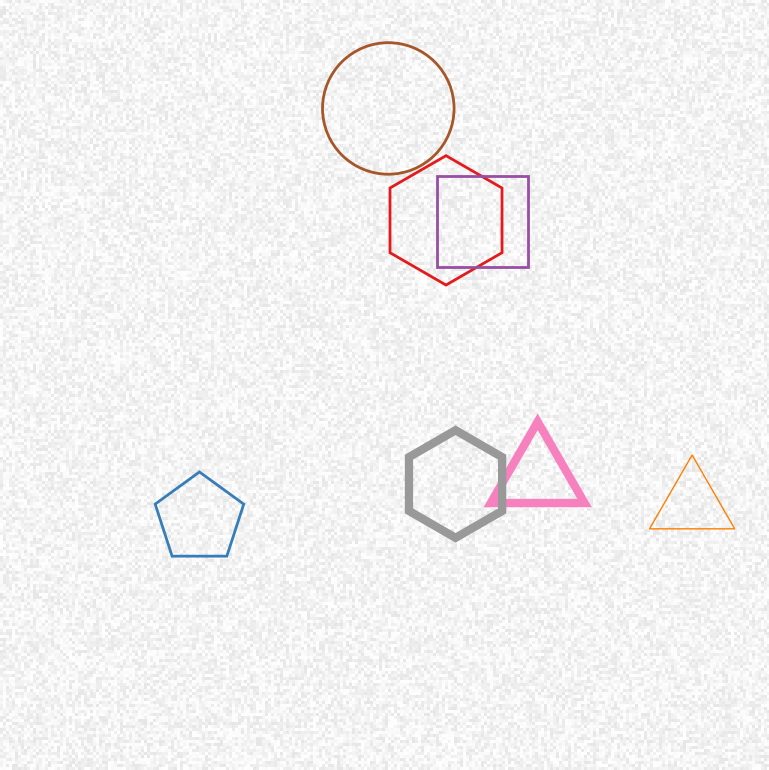[{"shape": "hexagon", "thickness": 1, "radius": 0.42, "center": [0.579, 0.714]}, {"shape": "pentagon", "thickness": 1, "radius": 0.3, "center": [0.259, 0.327]}, {"shape": "square", "thickness": 1, "radius": 0.3, "center": [0.627, 0.712]}, {"shape": "triangle", "thickness": 0.5, "radius": 0.32, "center": [0.899, 0.345]}, {"shape": "circle", "thickness": 1, "radius": 0.43, "center": [0.504, 0.859]}, {"shape": "triangle", "thickness": 3, "radius": 0.35, "center": [0.698, 0.382]}, {"shape": "hexagon", "thickness": 3, "radius": 0.35, "center": [0.592, 0.371]}]